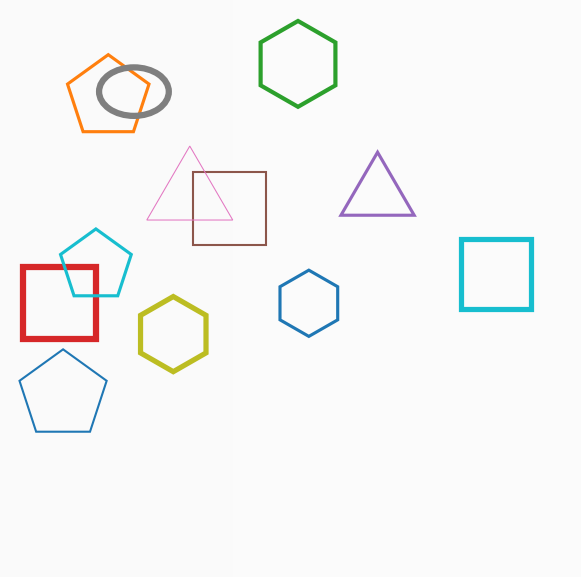[{"shape": "pentagon", "thickness": 1, "radius": 0.39, "center": [0.109, 0.315]}, {"shape": "hexagon", "thickness": 1.5, "radius": 0.29, "center": [0.531, 0.474]}, {"shape": "pentagon", "thickness": 1.5, "radius": 0.37, "center": [0.186, 0.831]}, {"shape": "hexagon", "thickness": 2, "radius": 0.37, "center": [0.513, 0.888]}, {"shape": "square", "thickness": 3, "radius": 0.31, "center": [0.103, 0.475]}, {"shape": "triangle", "thickness": 1.5, "radius": 0.36, "center": [0.65, 0.663]}, {"shape": "square", "thickness": 1, "radius": 0.31, "center": [0.394, 0.638]}, {"shape": "triangle", "thickness": 0.5, "radius": 0.43, "center": [0.326, 0.661]}, {"shape": "oval", "thickness": 3, "radius": 0.3, "center": [0.23, 0.84]}, {"shape": "hexagon", "thickness": 2.5, "radius": 0.33, "center": [0.298, 0.421]}, {"shape": "pentagon", "thickness": 1.5, "radius": 0.32, "center": [0.165, 0.539]}, {"shape": "square", "thickness": 2.5, "radius": 0.3, "center": [0.853, 0.525]}]